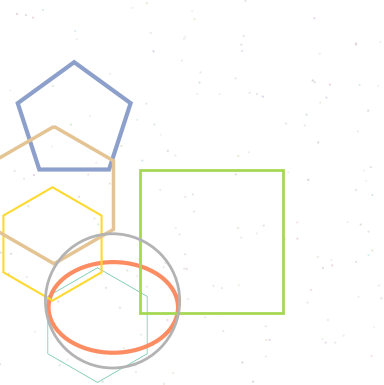[{"shape": "hexagon", "thickness": 0.5, "radius": 0.74, "center": [0.253, 0.156]}, {"shape": "oval", "thickness": 3, "radius": 0.84, "center": [0.294, 0.201]}, {"shape": "pentagon", "thickness": 3, "radius": 0.77, "center": [0.193, 0.684]}, {"shape": "square", "thickness": 2, "radius": 0.93, "center": [0.549, 0.372]}, {"shape": "hexagon", "thickness": 1.5, "radius": 0.74, "center": [0.136, 0.366]}, {"shape": "hexagon", "thickness": 2.5, "radius": 0.89, "center": [0.14, 0.493]}, {"shape": "circle", "thickness": 2, "radius": 0.87, "center": [0.292, 0.219]}]